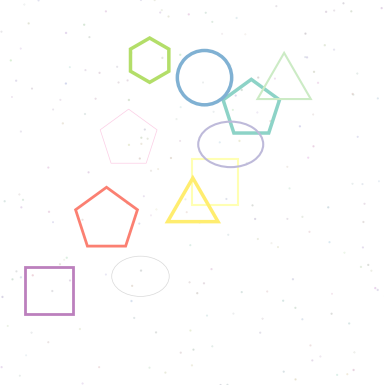[{"shape": "pentagon", "thickness": 2.5, "radius": 0.39, "center": [0.653, 0.717]}, {"shape": "square", "thickness": 1.5, "radius": 0.3, "center": [0.559, 0.528]}, {"shape": "oval", "thickness": 1.5, "radius": 0.42, "center": [0.599, 0.625]}, {"shape": "pentagon", "thickness": 2, "radius": 0.42, "center": [0.277, 0.429]}, {"shape": "circle", "thickness": 2.5, "radius": 0.35, "center": [0.531, 0.798]}, {"shape": "hexagon", "thickness": 2.5, "radius": 0.29, "center": [0.389, 0.844]}, {"shape": "pentagon", "thickness": 0.5, "radius": 0.39, "center": [0.334, 0.639]}, {"shape": "oval", "thickness": 0.5, "radius": 0.37, "center": [0.365, 0.282]}, {"shape": "square", "thickness": 2, "radius": 0.31, "center": [0.127, 0.245]}, {"shape": "triangle", "thickness": 1.5, "radius": 0.4, "center": [0.738, 0.783]}, {"shape": "triangle", "thickness": 2.5, "radius": 0.38, "center": [0.501, 0.462]}]